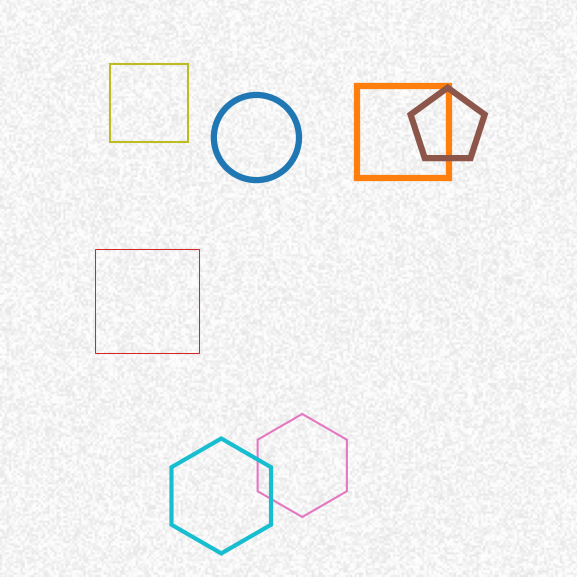[{"shape": "circle", "thickness": 3, "radius": 0.37, "center": [0.444, 0.761]}, {"shape": "square", "thickness": 3, "radius": 0.4, "center": [0.697, 0.771]}, {"shape": "square", "thickness": 0.5, "radius": 0.45, "center": [0.254, 0.478]}, {"shape": "pentagon", "thickness": 3, "radius": 0.34, "center": [0.775, 0.78]}, {"shape": "hexagon", "thickness": 1, "radius": 0.45, "center": [0.523, 0.193]}, {"shape": "square", "thickness": 1, "radius": 0.34, "center": [0.259, 0.821]}, {"shape": "hexagon", "thickness": 2, "radius": 0.5, "center": [0.383, 0.14]}]